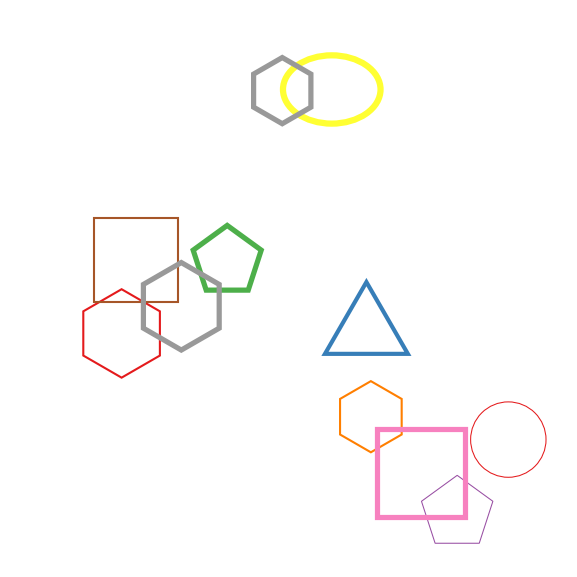[{"shape": "circle", "thickness": 0.5, "radius": 0.33, "center": [0.88, 0.238]}, {"shape": "hexagon", "thickness": 1, "radius": 0.38, "center": [0.211, 0.422]}, {"shape": "triangle", "thickness": 2, "radius": 0.41, "center": [0.634, 0.428]}, {"shape": "pentagon", "thickness": 2.5, "radius": 0.31, "center": [0.393, 0.547]}, {"shape": "pentagon", "thickness": 0.5, "radius": 0.32, "center": [0.792, 0.111]}, {"shape": "hexagon", "thickness": 1, "radius": 0.31, "center": [0.642, 0.278]}, {"shape": "oval", "thickness": 3, "radius": 0.42, "center": [0.574, 0.844]}, {"shape": "square", "thickness": 1, "radius": 0.36, "center": [0.235, 0.549]}, {"shape": "square", "thickness": 2.5, "radius": 0.38, "center": [0.729, 0.18]}, {"shape": "hexagon", "thickness": 2.5, "radius": 0.29, "center": [0.489, 0.842]}, {"shape": "hexagon", "thickness": 2.5, "radius": 0.38, "center": [0.314, 0.469]}]